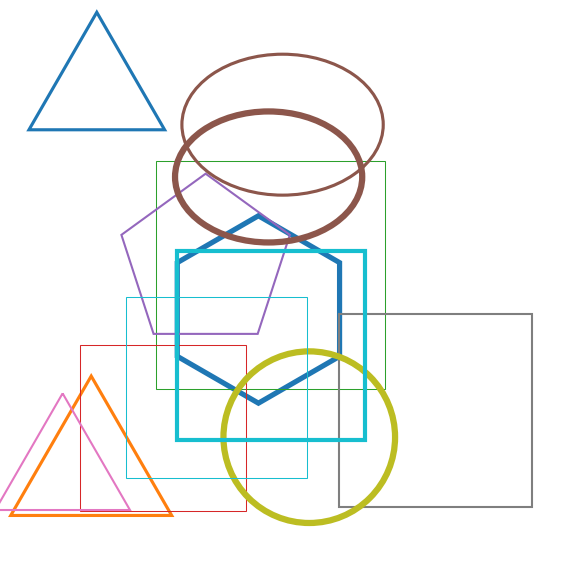[{"shape": "triangle", "thickness": 1.5, "radius": 0.68, "center": [0.168, 0.842]}, {"shape": "hexagon", "thickness": 2.5, "radius": 0.81, "center": [0.447, 0.463]}, {"shape": "triangle", "thickness": 1.5, "radius": 0.8, "center": [0.158, 0.187]}, {"shape": "square", "thickness": 0.5, "radius": 0.99, "center": [0.469, 0.523]}, {"shape": "square", "thickness": 0.5, "radius": 0.72, "center": [0.283, 0.257]}, {"shape": "pentagon", "thickness": 1, "radius": 0.77, "center": [0.356, 0.545]}, {"shape": "oval", "thickness": 1.5, "radius": 0.87, "center": [0.489, 0.783]}, {"shape": "oval", "thickness": 3, "radius": 0.81, "center": [0.465, 0.693]}, {"shape": "triangle", "thickness": 1, "radius": 0.67, "center": [0.108, 0.183]}, {"shape": "square", "thickness": 1, "radius": 0.84, "center": [0.754, 0.288]}, {"shape": "circle", "thickness": 3, "radius": 0.74, "center": [0.536, 0.242]}, {"shape": "square", "thickness": 2, "radius": 0.82, "center": [0.469, 0.401]}, {"shape": "square", "thickness": 0.5, "radius": 0.78, "center": [0.375, 0.328]}]